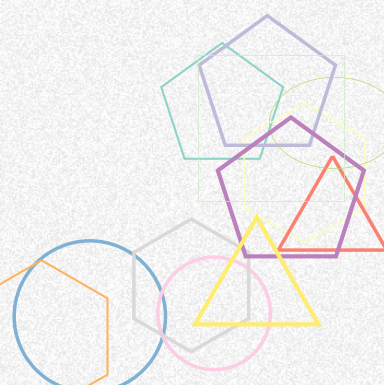[{"shape": "pentagon", "thickness": 1.5, "radius": 0.83, "center": [0.577, 0.722]}, {"shape": "hexagon", "thickness": 1, "radius": 0.91, "center": [0.791, 0.551]}, {"shape": "pentagon", "thickness": 2.5, "radius": 0.93, "center": [0.694, 0.773]}, {"shape": "triangle", "thickness": 2.5, "radius": 0.81, "center": [0.864, 0.432]}, {"shape": "circle", "thickness": 2.5, "radius": 0.98, "center": [0.233, 0.178]}, {"shape": "hexagon", "thickness": 1.5, "radius": 0.99, "center": [0.108, 0.126]}, {"shape": "oval", "thickness": 0.5, "radius": 0.85, "center": [0.869, 0.681]}, {"shape": "circle", "thickness": 2.5, "radius": 0.73, "center": [0.556, 0.186]}, {"shape": "hexagon", "thickness": 2.5, "radius": 0.86, "center": [0.497, 0.259]}, {"shape": "pentagon", "thickness": 3, "radius": 1.0, "center": [0.756, 0.496]}, {"shape": "square", "thickness": 0.5, "radius": 0.95, "center": [0.703, 0.667]}, {"shape": "triangle", "thickness": 3, "radius": 0.93, "center": [0.667, 0.25]}]